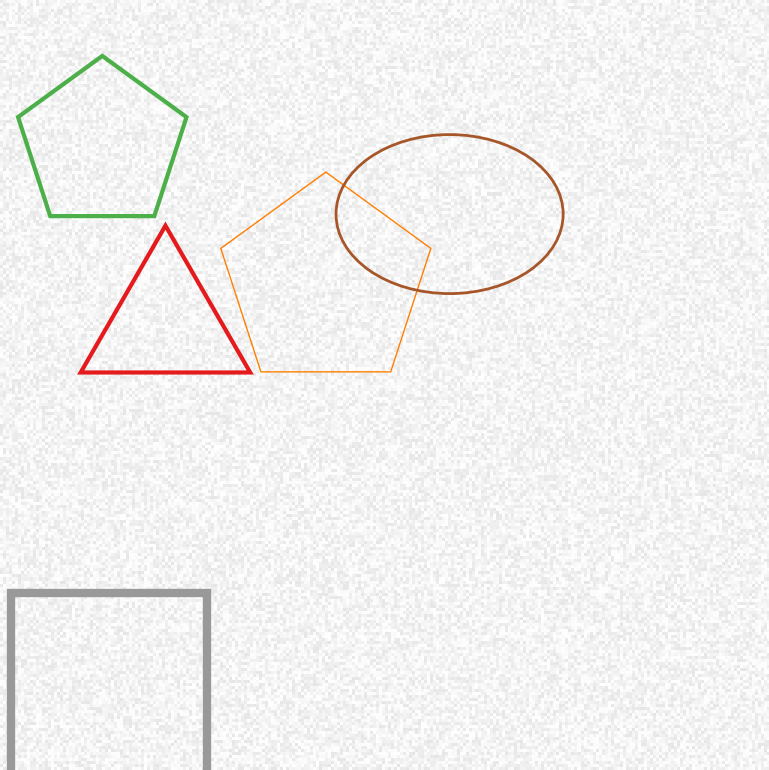[{"shape": "triangle", "thickness": 1.5, "radius": 0.64, "center": [0.215, 0.58]}, {"shape": "pentagon", "thickness": 1.5, "radius": 0.58, "center": [0.133, 0.812]}, {"shape": "pentagon", "thickness": 0.5, "radius": 0.72, "center": [0.423, 0.633]}, {"shape": "oval", "thickness": 1, "radius": 0.74, "center": [0.584, 0.722]}, {"shape": "square", "thickness": 3, "radius": 0.64, "center": [0.142, 0.103]}]